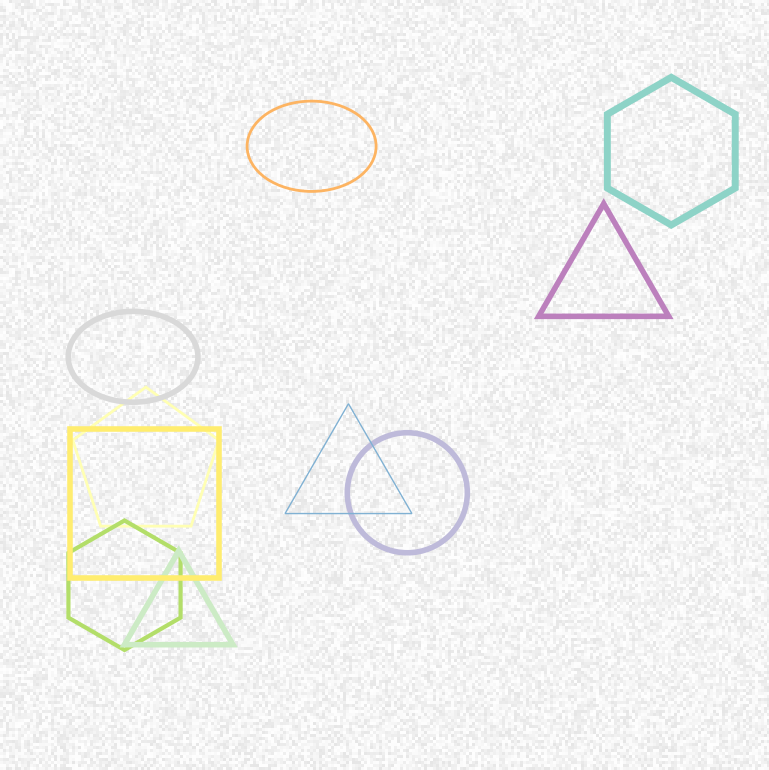[{"shape": "hexagon", "thickness": 2.5, "radius": 0.48, "center": [0.872, 0.804]}, {"shape": "pentagon", "thickness": 1, "radius": 0.5, "center": [0.189, 0.397]}, {"shape": "circle", "thickness": 2, "radius": 0.39, "center": [0.529, 0.36]}, {"shape": "triangle", "thickness": 0.5, "radius": 0.48, "center": [0.453, 0.381]}, {"shape": "oval", "thickness": 1, "radius": 0.42, "center": [0.405, 0.81]}, {"shape": "hexagon", "thickness": 1.5, "radius": 0.42, "center": [0.162, 0.24]}, {"shape": "oval", "thickness": 2, "radius": 0.42, "center": [0.173, 0.537]}, {"shape": "triangle", "thickness": 2, "radius": 0.49, "center": [0.784, 0.638]}, {"shape": "triangle", "thickness": 2, "radius": 0.41, "center": [0.232, 0.203]}, {"shape": "square", "thickness": 2, "radius": 0.48, "center": [0.188, 0.346]}]